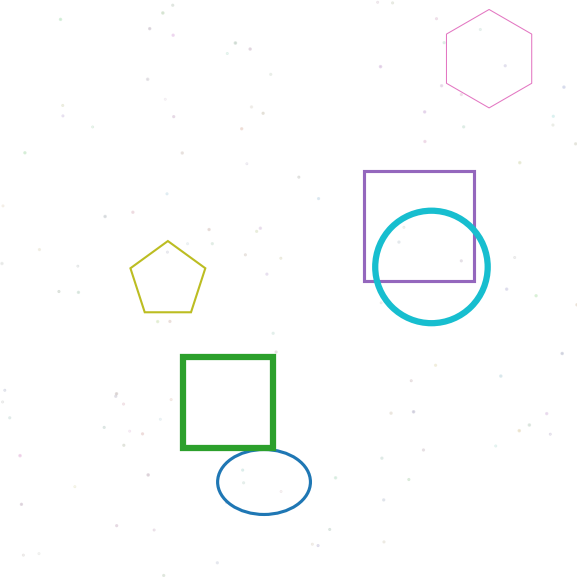[{"shape": "oval", "thickness": 1.5, "radius": 0.4, "center": [0.457, 0.165]}, {"shape": "square", "thickness": 3, "radius": 0.39, "center": [0.395, 0.302]}, {"shape": "square", "thickness": 1.5, "radius": 0.47, "center": [0.726, 0.608]}, {"shape": "hexagon", "thickness": 0.5, "radius": 0.43, "center": [0.847, 0.898]}, {"shape": "pentagon", "thickness": 1, "radius": 0.34, "center": [0.291, 0.514]}, {"shape": "circle", "thickness": 3, "radius": 0.49, "center": [0.747, 0.537]}]